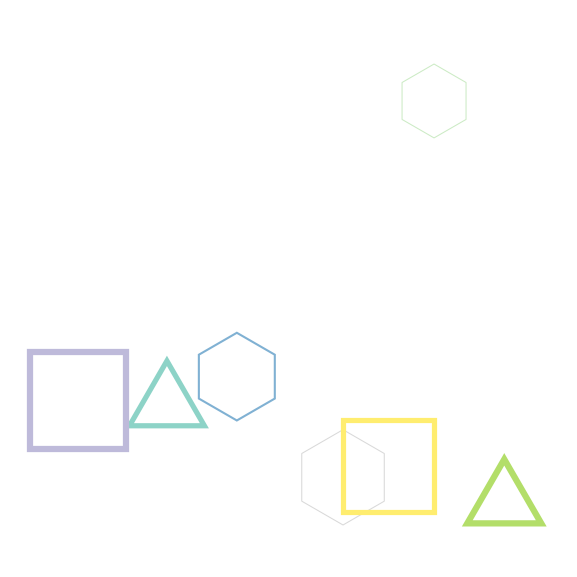[{"shape": "triangle", "thickness": 2.5, "radius": 0.37, "center": [0.289, 0.299]}, {"shape": "square", "thickness": 3, "radius": 0.42, "center": [0.135, 0.306]}, {"shape": "hexagon", "thickness": 1, "radius": 0.38, "center": [0.41, 0.347]}, {"shape": "triangle", "thickness": 3, "radius": 0.37, "center": [0.873, 0.13]}, {"shape": "hexagon", "thickness": 0.5, "radius": 0.41, "center": [0.594, 0.173]}, {"shape": "hexagon", "thickness": 0.5, "radius": 0.32, "center": [0.752, 0.824]}, {"shape": "square", "thickness": 2.5, "radius": 0.4, "center": [0.673, 0.192]}]